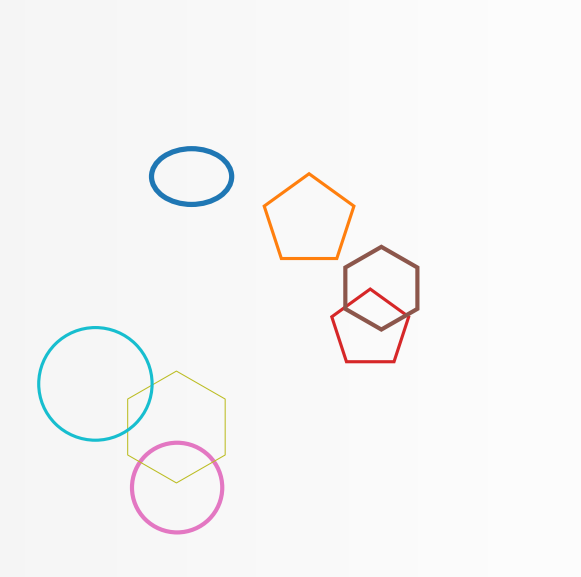[{"shape": "oval", "thickness": 2.5, "radius": 0.34, "center": [0.33, 0.693]}, {"shape": "pentagon", "thickness": 1.5, "radius": 0.41, "center": [0.532, 0.617]}, {"shape": "pentagon", "thickness": 1.5, "radius": 0.35, "center": [0.637, 0.429]}, {"shape": "hexagon", "thickness": 2, "radius": 0.36, "center": [0.656, 0.5]}, {"shape": "circle", "thickness": 2, "radius": 0.39, "center": [0.305, 0.155]}, {"shape": "hexagon", "thickness": 0.5, "radius": 0.48, "center": [0.304, 0.26]}, {"shape": "circle", "thickness": 1.5, "radius": 0.49, "center": [0.164, 0.334]}]